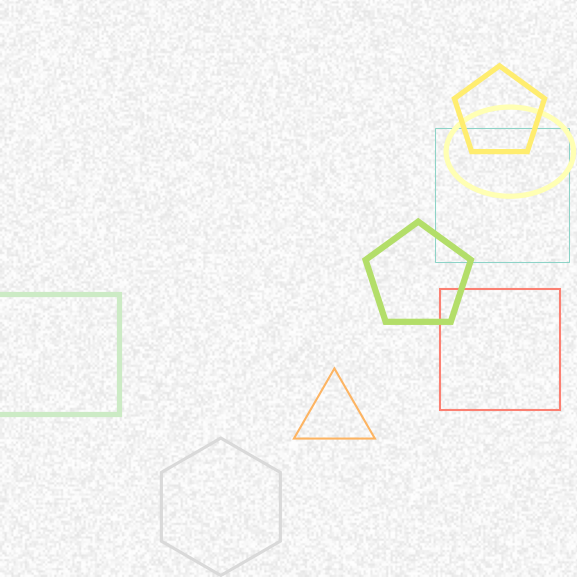[{"shape": "square", "thickness": 0.5, "radius": 0.58, "center": [0.87, 0.661]}, {"shape": "oval", "thickness": 2.5, "radius": 0.55, "center": [0.883, 0.737]}, {"shape": "square", "thickness": 1, "radius": 0.52, "center": [0.866, 0.394]}, {"shape": "triangle", "thickness": 1, "radius": 0.4, "center": [0.579, 0.28]}, {"shape": "pentagon", "thickness": 3, "radius": 0.48, "center": [0.724, 0.519]}, {"shape": "hexagon", "thickness": 1.5, "radius": 0.59, "center": [0.382, 0.122]}, {"shape": "square", "thickness": 2.5, "radius": 0.52, "center": [0.102, 0.386]}, {"shape": "pentagon", "thickness": 2.5, "radius": 0.41, "center": [0.865, 0.803]}]